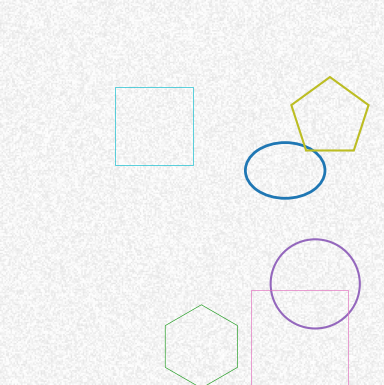[{"shape": "oval", "thickness": 2, "radius": 0.52, "center": [0.741, 0.557]}, {"shape": "hexagon", "thickness": 0.5, "radius": 0.54, "center": [0.523, 0.1]}, {"shape": "circle", "thickness": 1.5, "radius": 0.58, "center": [0.819, 0.263]}, {"shape": "square", "thickness": 0.5, "radius": 0.63, "center": [0.778, 0.121]}, {"shape": "pentagon", "thickness": 1.5, "radius": 0.53, "center": [0.857, 0.694]}, {"shape": "square", "thickness": 0.5, "radius": 0.51, "center": [0.4, 0.673]}]